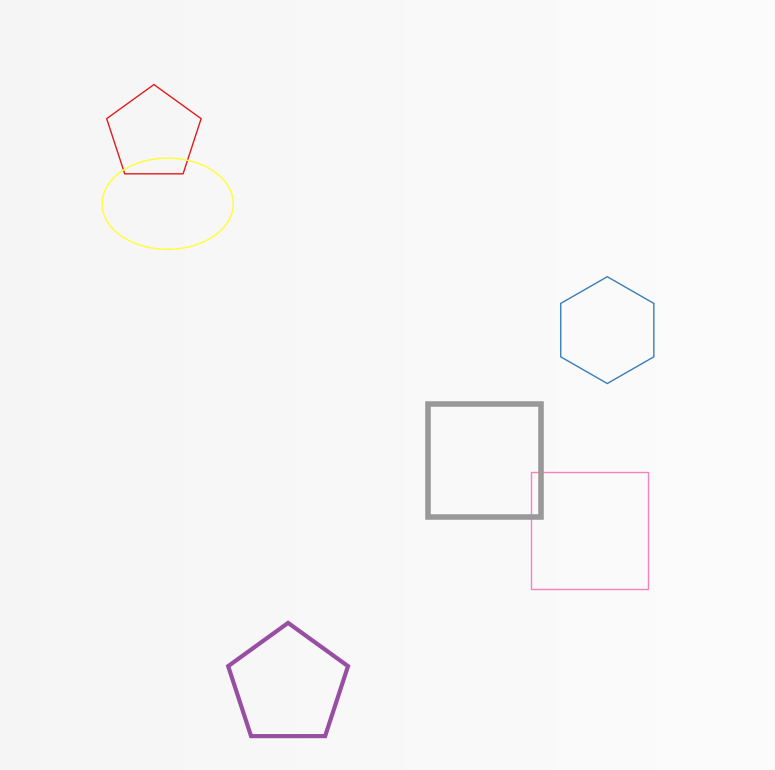[{"shape": "pentagon", "thickness": 0.5, "radius": 0.32, "center": [0.199, 0.826]}, {"shape": "hexagon", "thickness": 0.5, "radius": 0.35, "center": [0.784, 0.571]}, {"shape": "pentagon", "thickness": 1.5, "radius": 0.41, "center": [0.372, 0.11]}, {"shape": "oval", "thickness": 0.5, "radius": 0.42, "center": [0.216, 0.735]}, {"shape": "square", "thickness": 0.5, "radius": 0.38, "center": [0.76, 0.311]}, {"shape": "square", "thickness": 2, "radius": 0.36, "center": [0.625, 0.402]}]